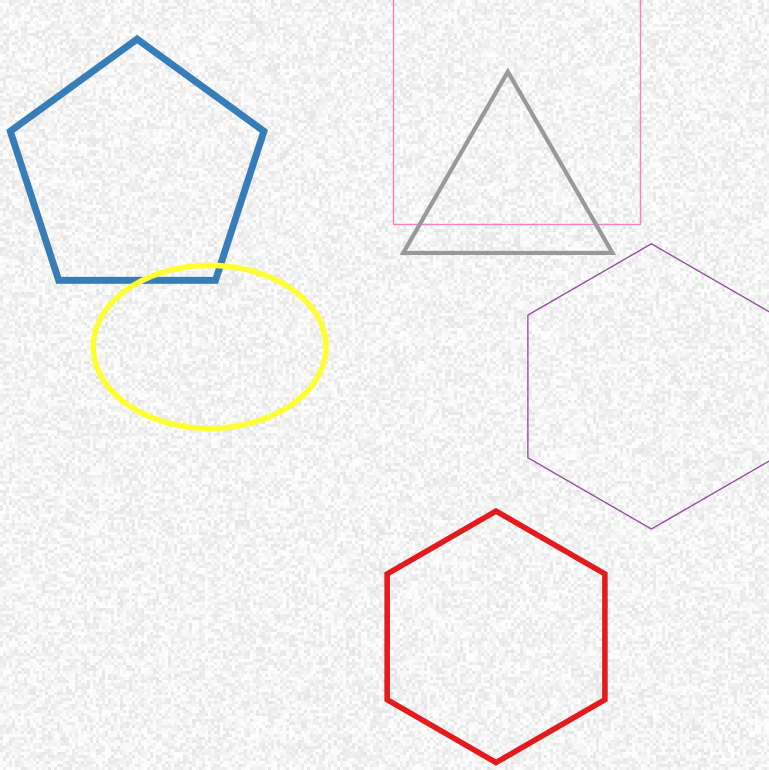[{"shape": "hexagon", "thickness": 2, "radius": 0.82, "center": [0.644, 0.173]}, {"shape": "pentagon", "thickness": 2.5, "radius": 0.87, "center": [0.178, 0.776]}, {"shape": "hexagon", "thickness": 0.5, "radius": 0.93, "center": [0.846, 0.498]}, {"shape": "oval", "thickness": 2, "radius": 0.76, "center": [0.272, 0.55]}, {"shape": "square", "thickness": 0.5, "radius": 0.8, "center": [0.67, 0.869]}, {"shape": "triangle", "thickness": 1.5, "radius": 0.78, "center": [0.66, 0.75]}]